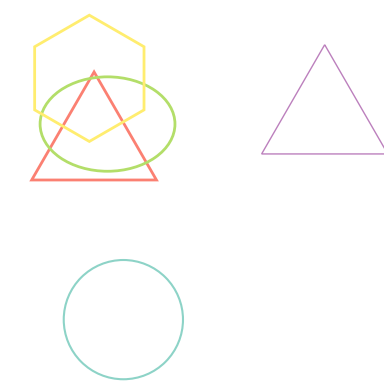[{"shape": "circle", "thickness": 1.5, "radius": 0.77, "center": [0.32, 0.17]}, {"shape": "triangle", "thickness": 2, "radius": 0.94, "center": [0.244, 0.626]}, {"shape": "oval", "thickness": 2, "radius": 0.88, "center": [0.279, 0.678]}, {"shape": "triangle", "thickness": 1, "radius": 0.95, "center": [0.843, 0.695]}, {"shape": "hexagon", "thickness": 2, "radius": 0.82, "center": [0.232, 0.797]}]